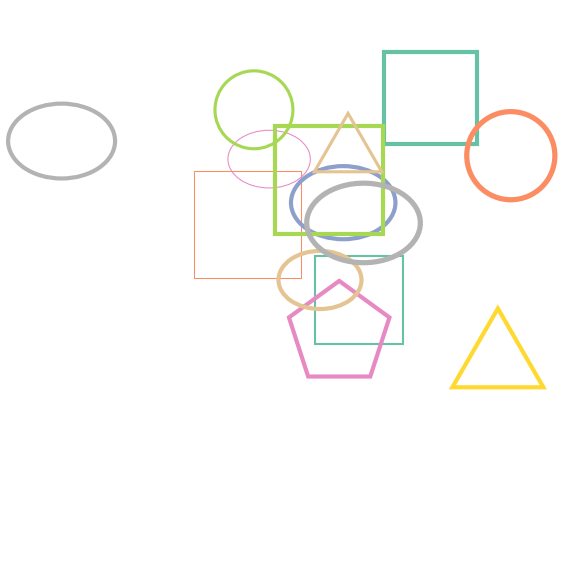[{"shape": "square", "thickness": 1, "radius": 0.38, "center": [0.622, 0.48]}, {"shape": "square", "thickness": 2, "radius": 0.4, "center": [0.746, 0.829]}, {"shape": "circle", "thickness": 2.5, "radius": 0.38, "center": [0.885, 0.73]}, {"shape": "square", "thickness": 0.5, "radius": 0.46, "center": [0.428, 0.61]}, {"shape": "oval", "thickness": 2, "radius": 0.45, "center": [0.594, 0.648]}, {"shape": "oval", "thickness": 0.5, "radius": 0.36, "center": [0.466, 0.724]}, {"shape": "pentagon", "thickness": 2, "radius": 0.46, "center": [0.587, 0.421]}, {"shape": "square", "thickness": 2, "radius": 0.47, "center": [0.57, 0.687]}, {"shape": "circle", "thickness": 1.5, "radius": 0.34, "center": [0.44, 0.809]}, {"shape": "triangle", "thickness": 2, "radius": 0.45, "center": [0.862, 0.374]}, {"shape": "triangle", "thickness": 1.5, "radius": 0.34, "center": [0.603, 0.735]}, {"shape": "oval", "thickness": 2, "radius": 0.36, "center": [0.554, 0.514]}, {"shape": "oval", "thickness": 2.5, "radius": 0.49, "center": [0.629, 0.613]}, {"shape": "oval", "thickness": 2, "radius": 0.46, "center": [0.107, 0.755]}]